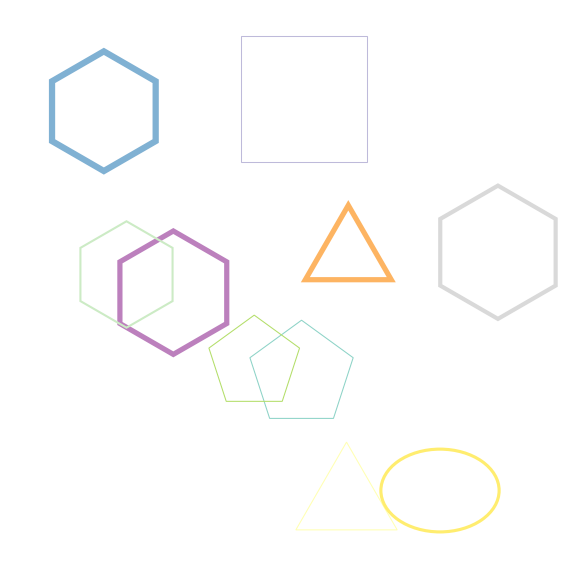[{"shape": "pentagon", "thickness": 0.5, "radius": 0.47, "center": [0.522, 0.351]}, {"shape": "triangle", "thickness": 0.5, "radius": 0.51, "center": [0.6, 0.132]}, {"shape": "square", "thickness": 0.5, "radius": 0.55, "center": [0.527, 0.828]}, {"shape": "hexagon", "thickness": 3, "radius": 0.52, "center": [0.18, 0.807]}, {"shape": "triangle", "thickness": 2.5, "radius": 0.43, "center": [0.603, 0.558]}, {"shape": "pentagon", "thickness": 0.5, "radius": 0.41, "center": [0.44, 0.371]}, {"shape": "hexagon", "thickness": 2, "radius": 0.58, "center": [0.862, 0.562]}, {"shape": "hexagon", "thickness": 2.5, "radius": 0.53, "center": [0.3, 0.492]}, {"shape": "hexagon", "thickness": 1, "radius": 0.46, "center": [0.219, 0.524]}, {"shape": "oval", "thickness": 1.5, "radius": 0.51, "center": [0.762, 0.15]}]